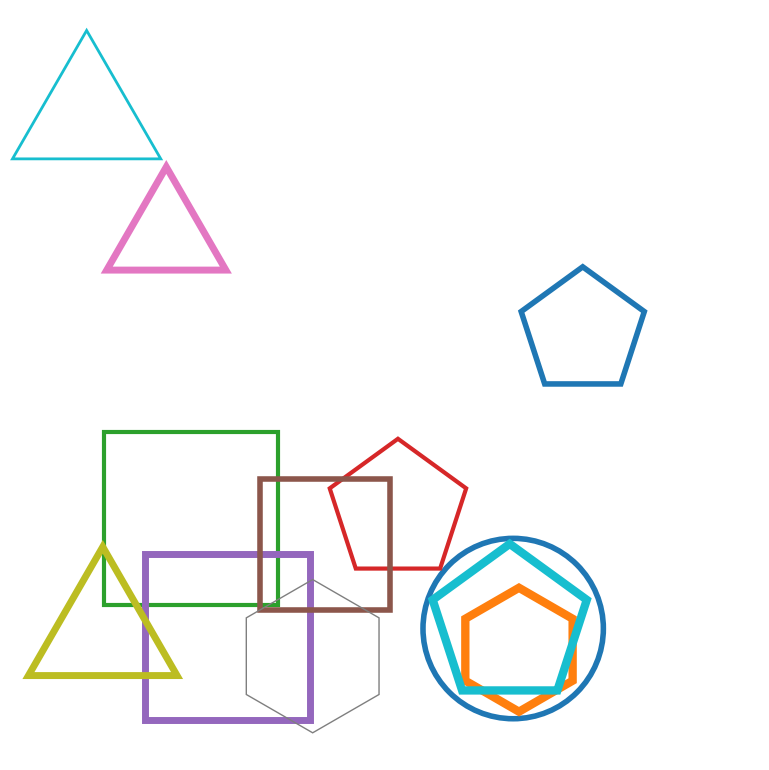[{"shape": "circle", "thickness": 2, "radius": 0.59, "center": [0.666, 0.184]}, {"shape": "pentagon", "thickness": 2, "radius": 0.42, "center": [0.757, 0.569]}, {"shape": "hexagon", "thickness": 3, "radius": 0.4, "center": [0.674, 0.156]}, {"shape": "square", "thickness": 1.5, "radius": 0.56, "center": [0.248, 0.327]}, {"shape": "pentagon", "thickness": 1.5, "radius": 0.47, "center": [0.517, 0.337]}, {"shape": "square", "thickness": 2.5, "radius": 0.54, "center": [0.295, 0.172]}, {"shape": "square", "thickness": 2, "radius": 0.42, "center": [0.422, 0.293]}, {"shape": "triangle", "thickness": 2.5, "radius": 0.45, "center": [0.216, 0.694]}, {"shape": "hexagon", "thickness": 0.5, "radius": 0.5, "center": [0.406, 0.148]}, {"shape": "triangle", "thickness": 2.5, "radius": 0.56, "center": [0.133, 0.178]}, {"shape": "triangle", "thickness": 1, "radius": 0.56, "center": [0.113, 0.849]}, {"shape": "pentagon", "thickness": 3, "radius": 0.53, "center": [0.662, 0.188]}]